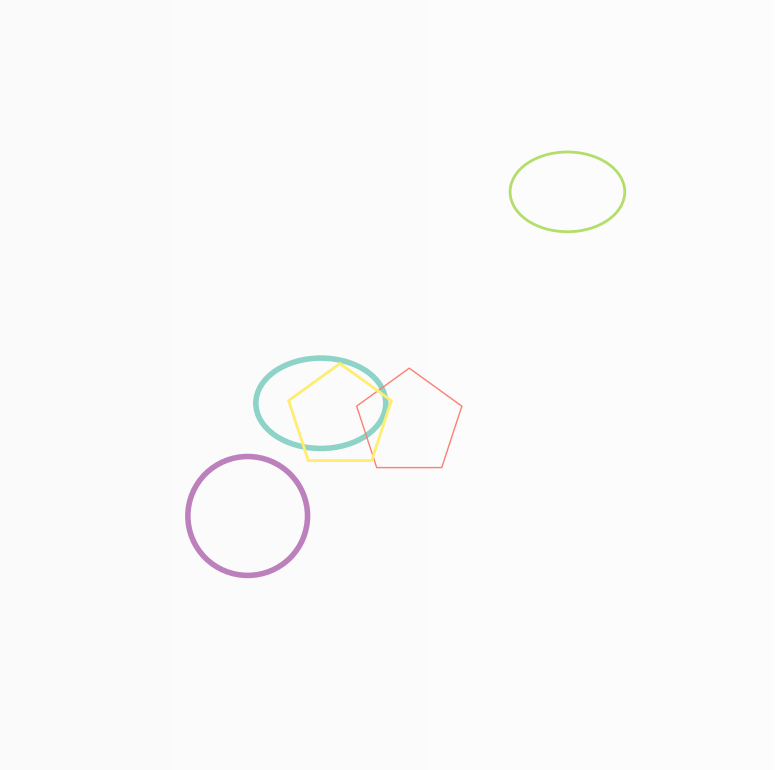[{"shape": "oval", "thickness": 2, "radius": 0.42, "center": [0.414, 0.476]}, {"shape": "pentagon", "thickness": 0.5, "radius": 0.36, "center": [0.528, 0.45]}, {"shape": "oval", "thickness": 1, "radius": 0.37, "center": [0.732, 0.751]}, {"shape": "circle", "thickness": 2, "radius": 0.39, "center": [0.32, 0.33]}, {"shape": "pentagon", "thickness": 1, "radius": 0.35, "center": [0.439, 0.458]}]